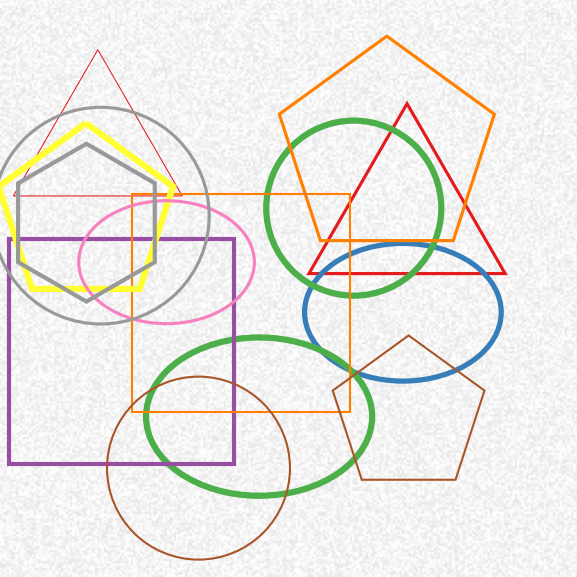[{"shape": "triangle", "thickness": 1.5, "radius": 0.98, "center": [0.705, 0.623]}, {"shape": "triangle", "thickness": 0.5, "radius": 0.84, "center": [0.169, 0.744]}, {"shape": "oval", "thickness": 2.5, "radius": 0.85, "center": [0.698, 0.458]}, {"shape": "circle", "thickness": 3, "radius": 0.76, "center": [0.613, 0.639]}, {"shape": "oval", "thickness": 3, "radius": 0.98, "center": [0.449, 0.278]}, {"shape": "square", "thickness": 2, "radius": 0.97, "center": [0.211, 0.39]}, {"shape": "pentagon", "thickness": 1.5, "radius": 0.98, "center": [0.67, 0.741]}, {"shape": "square", "thickness": 1, "radius": 0.94, "center": [0.417, 0.474]}, {"shape": "pentagon", "thickness": 3, "radius": 0.79, "center": [0.149, 0.627]}, {"shape": "pentagon", "thickness": 1, "radius": 0.69, "center": [0.708, 0.28]}, {"shape": "circle", "thickness": 1, "radius": 0.79, "center": [0.344, 0.189]}, {"shape": "oval", "thickness": 1.5, "radius": 0.76, "center": [0.288, 0.545]}, {"shape": "circle", "thickness": 1.5, "radius": 0.94, "center": [0.175, 0.626]}, {"shape": "hexagon", "thickness": 2, "radius": 0.68, "center": [0.15, 0.614]}]